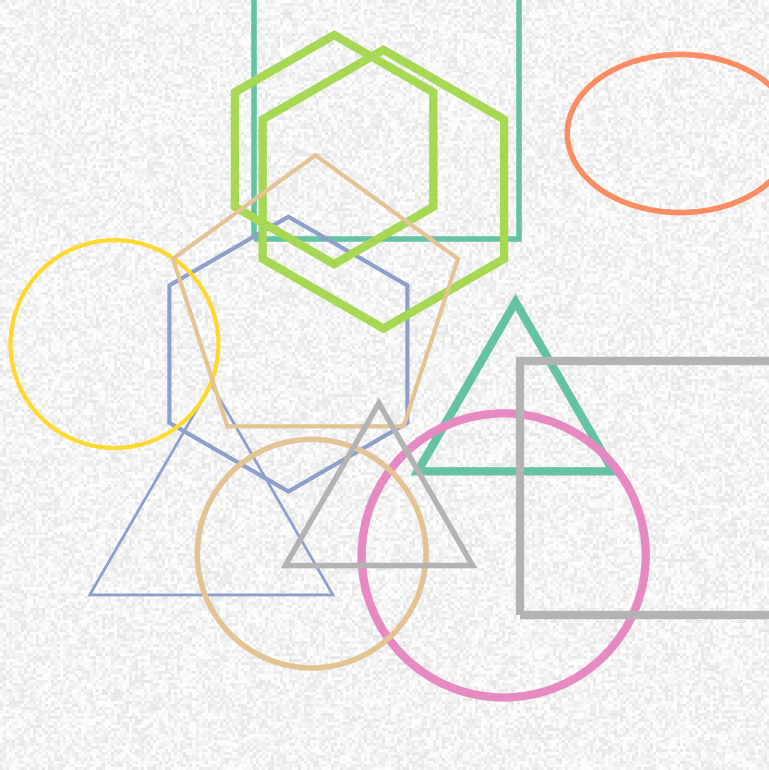[{"shape": "triangle", "thickness": 3, "radius": 0.73, "center": [0.67, 0.461]}, {"shape": "square", "thickness": 2, "radius": 0.86, "center": [0.502, 0.862]}, {"shape": "oval", "thickness": 2, "radius": 0.73, "center": [0.883, 0.827]}, {"shape": "triangle", "thickness": 1, "radius": 0.91, "center": [0.274, 0.319]}, {"shape": "hexagon", "thickness": 1.5, "radius": 0.89, "center": [0.375, 0.54]}, {"shape": "circle", "thickness": 3, "radius": 0.92, "center": [0.654, 0.279]}, {"shape": "hexagon", "thickness": 3, "radius": 0.74, "center": [0.434, 0.806]}, {"shape": "hexagon", "thickness": 3, "radius": 0.91, "center": [0.498, 0.754]}, {"shape": "circle", "thickness": 1.5, "radius": 0.67, "center": [0.149, 0.553]}, {"shape": "circle", "thickness": 2, "radius": 0.74, "center": [0.405, 0.281]}, {"shape": "pentagon", "thickness": 1.5, "radius": 0.97, "center": [0.41, 0.604]}, {"shape": "triangle", "thickness": 2, "radius": 0.7, "center": [0.492, 0.336]}, {"shape": "square", "thickness": 3, "radius": 0.82, "center": [0.84, 0.366]}]